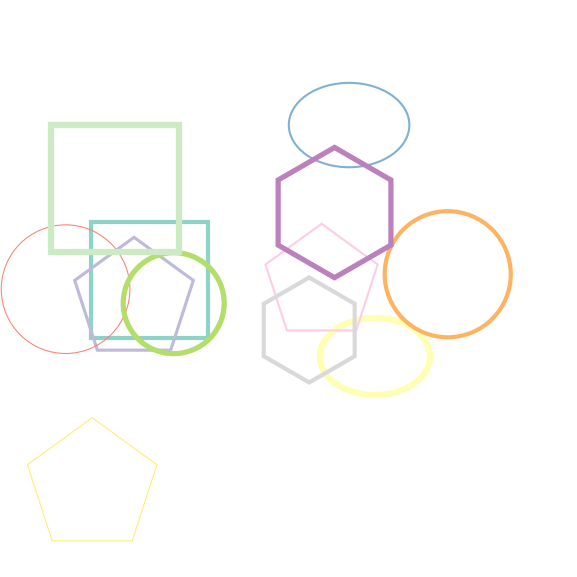[{"shape": "square", "thickness": 2, "radius": 0.5, "center": [0.259, 0.514]}, {"shape": "oval", "thickness": 3, "radius": 0.48, "center": [0.649, 0.382]}, {"shape": "pentagon", "thickness": 1.5, "radius": 0.54, "center": [0.232, 0.48]}, {"shape": "circle", "thickness": 0.5, "radius": 0.56, "center": [0.114, 0.498]}, {"shape": "oval", "thickness": 1, "radius": 0.52, "center": [0.604, 0.783]}, {"shape": "circle", "thickness": 2, "radius": 0.55, "center": [0.775, 0.524]}, {"shape": "circle", "thickness": 2.5, "radius": 0.44, "center": [0.301, 0.474]}, {"shape": "pentagon", "thickness": 1, "radius": 0.51, "center": [0.557, 0.51]}, {"shape": "hexagon", "thickness": 2, "radius": 0.45, "center": [0.535, 0.428]}, {"shape": "hexagon", "thickness": 2.5, "radius": 0.56, "center": [0.579, 0.631]}, {"shape": "square", "thickness": 3, "radius": 0.55, "center": [0.199, 0.672]}, {"shape": "pentagon", "thickness": 0.5, "radius": 0.59, "center": [0.16, 0.158]}]